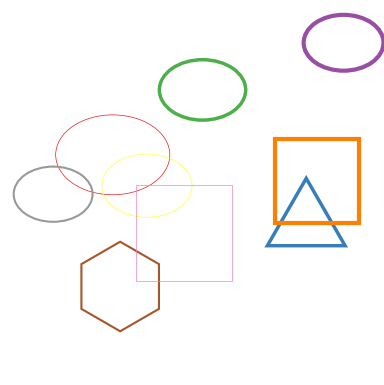[{"shape": "oval", "thickness": 0.5, "radius": 0.74, "center": [0.293, 0.598]}, {"shape": "triangle", "thickness": 2.5, "radius": 0.58, "center": [0.795, 0.42]}, {"shape": "oval", "thickness": 2.5, "radius": 0.56, "center": [0.526, 0.766]}, {"shape": "oval", "thickness": 3, "radius": 0.52, "center": [0.892, 0.889]}, {"shape": "square", "thickness": 3, "radius": 0.55, "center": [0.823, 0.53]}, {"shape": "oval", "thickness": 0.5, "radius": 0.59, "center": [0.382, 0.518]}, {"shape": "hexagon", "thickness": 1.5, "radius": 0.58, "center": [0.312, 0.256]}, {"shape": "square", "thickness": 0.5, "radius": 0.63, "center": [0.477, 0.395]}, {"shape": "oval", "thickness": 1.5, "radius": 0.51, "center": [0.138, 0.496]}]